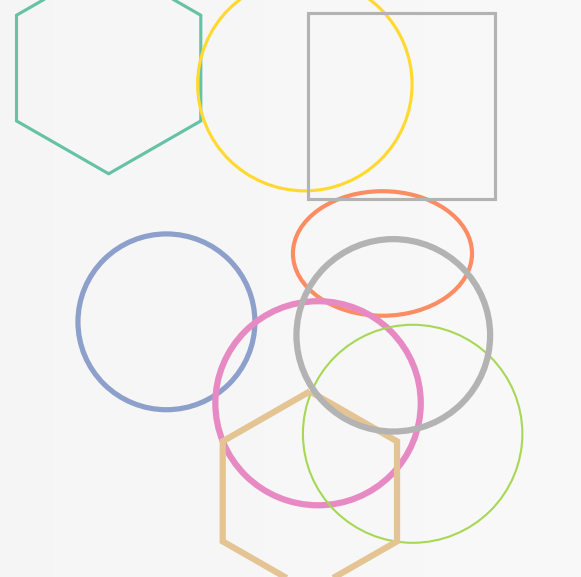[{"shape": "hexagon", "thickness": 1.5, "radius": 0.92, "center": [0.187, 0.881]}, {"shape": "oval", "thickness": 2, "radius": 0.77, "center": [0.658, 0.56]}, {"shape": "circle", "thickness": 2.5, "radius": 0.76, "center": [0.286, 0.442]}, {"shape": "circle", "thickness": 3, "radius": 0.88, "center": [0.547, 0.301]}, {"shape": "circle", "thickness": 1, "radius": 0.94, "center": [0.71, 0.248]}, {"shape": "circle", "thickness": 1.5, "radius": 0.92, "center": [0.524, 0.853]}, {"shape": "hexagon", "thickness": 3, "radius": 0.87, "center": [0.533, 0.148]}, {"shape": "circle", "thickness": 3, "radius": 0.83, "center": [0.677, 0.418]}, {"shape": "square", "thickness": 1.5, "radius": 0.8, "center": [0.691, 0.815]}]